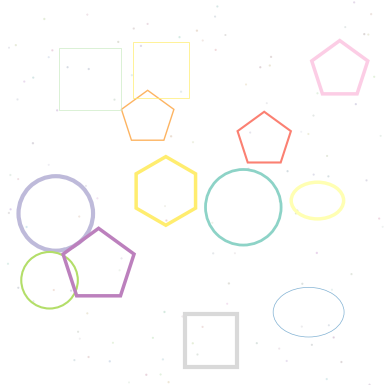[{"shape": "circle", "thickness": 2, "radius": 0.49, "center": [0.632, 0.462]}, {"shape": "oval", "thickness": 2.5, "radius": 0.34, "center": [0.824, 0.479]}, {"shape": "circle", "thickness": 3, "radius": 0.48, "center": [0.145, 0.446]}, {"shape": "pentagon", "thickness": 1.5, "radius": 0.36, "center": [0.686, 0.637]}, {"shape": "oval", "thickness": 0.5, "radius": 0.46, "center": [0.802, 0.189]}, {"shape": "pentagon", "thickness": 1, "radius": 0.36, "center": [0.384, 0.694]}, {"shape": "circle", "thickness": 1.5, "radius": 0.37, "center": [0.129, 0.272]}, {"shape": "pentagon", "thickness": 2.5, "radius": 0.38, "center": [0.882, 0.818]}, {"shape": "square", "thickness": 3, "radius": 0.34, "center": [0.548, 0.114]}, {"shape": "pentagon", "thickness": 2.5, "radius": 0.48, "center": [0.256, 0.31]}, {"shape": "square", "thickness": 0.5, "radius": 0.4, "center": [0.234, 0.794]}, {"shape": "hexagon", "thickness": 2.5, "radius": 0.45, "center": [0.431, 0.504]}, {"shape": "square", "thickness": 0.5, "radius": 0.36, "center": [0.419, 0.818]}]